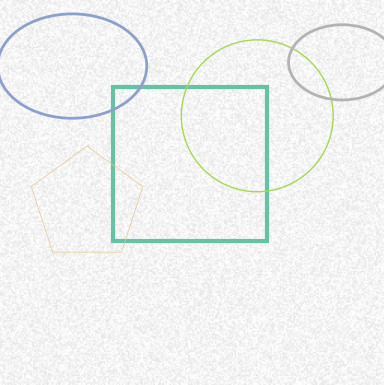[{"shape": "square", "thickness": 3, "radius": 1.0, "center": [0.493, 0.573]}, {"shape": "oval", "thickness": 2, "radius": 0.97, "center": [0.188, 0.828]}, {"shape": "circle", "thickness": 1, "radius": 0.99, "center": [0.668, 0.699]}, {"shape": "pentagon", "thickness": 0.5, "radius": 0.76, "center": [0.226, 0.468]}, {"shape": "oval", "thickness": 2, "radius": 0.7, "center": [0.889, 0.838]}]